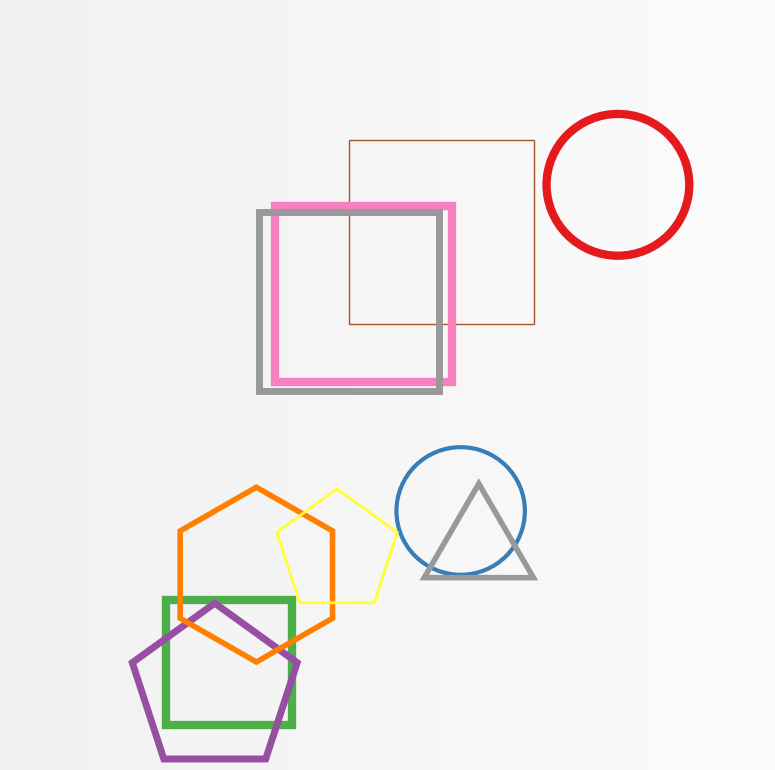[{"shape": "circle", "thickness": 3, "radius": 0.46, "center": [0.797, 0.76]}, {"shape": "circle", "thickness": 1.5, "radius": 0.41, "center": [0.594, 0.336]}, {"shape": "square", "thickness": 3, "radius": 0.41, "center": [0.295, 0.139]}, {"shape": "pentagon", "thickness": 2.5, "radius": 0.56, "center": [0.277, 0.105]}, {"shape": "hexagon", "thickness": 2, "radius": 0.57, "center": [0.331, 0.254]}, {"shape": "pentagon", "thickness": 1, "radius": 0.41, "center": [0.435, 0.283]}, {"shape": "square", "thickness": 0.5, "radius": 0.6, "center": [0.57, 0.699]}, {"shape": "square", "thickness": 3, "radius": 0.57, "center": [0.469, 0.619]}, {"shape": "triangle", "thickness": 2, "radius": 0.41, "center": [0.618, 0.29]}, {"shape": "square", "thickness": 2.5, "radius": 0.58, "center": [0.45, 0.608]}]